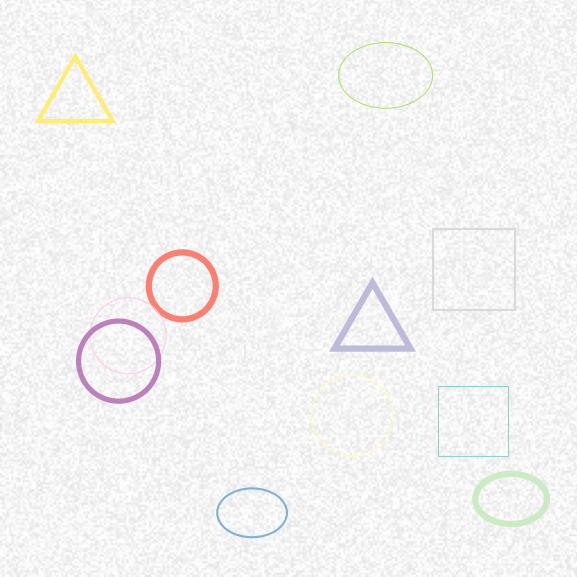[{"shape": "square", "thickness": 0.5, "radius": 0.3, "center": [0.82, 0.269]}, {"shape": "circle", "thickness": 0.5, "radius": 0.35, "center": [0.61, 0.279]}, {"shape": "triangle", "thickness": 3, "radius": 0.38, "center": [0.645, 0.434]}, {"shape": "circle", "thickness": 3, "radius": 0.29, "center": [0.316, 0.504]}, {"shape": "oval", "thickness": 1, "radius": 0.3, "center": [0.437, 0.111]}, {"shape": "oval", "thickness": 0.5, "radius": 0.41, "center": [0.668, 0.869]}, {"shape": "circle", "thickness": 0.5, "radius": 0.33, "center": [0.222, 0.418]}, {"shape": "square", "thickness": 1, "radius": 0.35, "center": [0.82, 0.533]}, {"shape": "circle", "thickness": 2.5, "radius": 0.35, "center": [0.205, 0.374]}, {"shape": "oval", "thickness": 3, "radius": 0.31, "center": [0.885, 0.135]}, {"shape": "triangle", "thickness": 2, "radius": 0.37, "center": [0.13, 0.827]}]